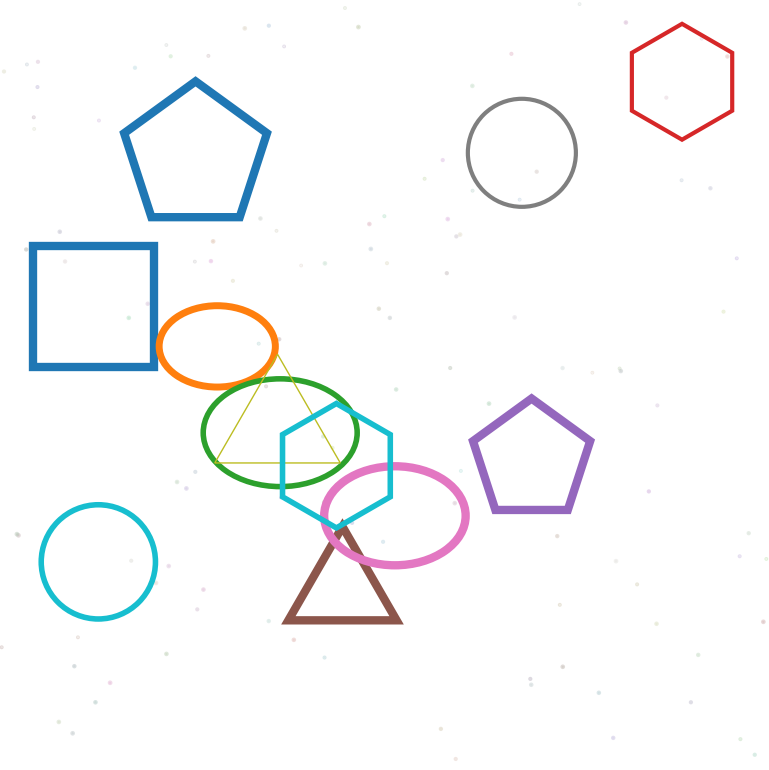[{"shape": "pentagon", "thickness": 3, "radius": 0.49, "center": [0.254, 0.797]}, {"shape": "square", "thickness": 3, "radius": 0.39, "center": [0.121, 0.602]}, {"shape": "oval", "thickness": 2.5, "radius": 0.38, "center": [0.282, 0.55]}, {"shape": "oval", "thickness": 2, "radius": 0.5, "center": [0.364, 0.438]}, {"shape": "hexagon", "thickness": 1.5, "radius": 0.38, "center": [0.886, 0.894]}, {"shape": "pentagon", "thickness": 3, "radius": 0.4, "center": [0.69, 0.402]}, {"shape": "triangle", "thickness": 3, "radius": 0.41, "center": [0.445, 0.235]}, {"shape": "oval", "thickness": 3, "radius": 0.46, "center": [0.513, 0.33]}, {"shape": "circle", "thickness": 1.5, "radius": 0.35, "center": [0.678, 0.802]}, {"shape": "triangle", "thickness": 0.5, "radius": 0.47, "center": [0.36, 0.446]}, {"shape": "circle", "thickness": 2, "radius": 0.37, "center": [0.128, 0.27]}, {"shape": "hexagon", "thickness": 2, "radius": 0.4, "center": [0.437, 0.395]}]